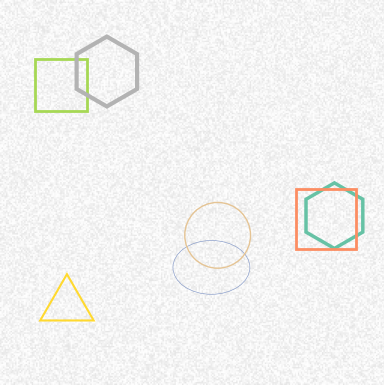[{"shape": "hexagon", "thickness": 2.5, "radius": 0.43, "center": [0.869, 0.44]}, {"shape": "square", "thickness": 2, "radius": 0.39, "center": [0.847, 0.432]}, {"shape": "oval", "thickness": 0.5, "radius": 0.5, "center": [0.549, 0.305]}, {"shape": "square", "thickness": 2, "radius": 0.34, "center": [0.159, 0.779]}, {"shape": "triangle", "thickness": 1.5, "radius": 0.4, "center": [0.174, 0.208]}, {"shape": "circle", "thickness": 1, "radius": 0.43, "center": [0.565, 0.389]}, {"shape": "hexagon", "thickness": 3, "radius": 0.45, "center": [0.278, 0.814]}]